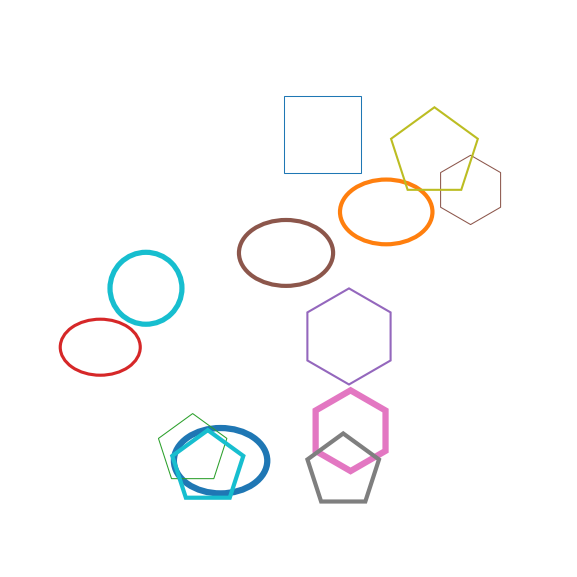[{"shape": "square", "thickness": 0.5, "radius": 0.33, "center": [0.558, 0.766]}, {"shape": "oval", "thickness": 3, "radius": 0.4, "center": [0.382, 0.201]}, {"shape": "oval", "thickness": 2, "radius": 0.4, "center": [0.669, 0.632]}, {"shape": "pentagon", "thickness": 0.5, "radius": 0.31, "center": [0.334, 0.221]}, {"shape": "oval", "thickness": 1.5, "radius": 0.35, "center": [0.174, 0.398]}, {"shape": "hexagon", "thickness": 1, "radius": 0.42, "center": [0.604, 0.417]}, {"shape": "oval", "thickness": 2, "radius": 0.41, "center": [0.495, 0.561]}, {"shape": "hexagon", "thickness": 0.5, "radius": 0.3, "center": [0.815, 0.67]}, {"shape": "hexagon", "thickness": 3, "radius": 0.35, "center": [0.607, 0.253]}, {"shape": "pentagon", "thickness": 2, "radius": 0.33, "center": [0.594, 0.183]}, {"shape": "pentagon", "thickness": 1, "radius": 0.4, "center": [0.752, 0.734]}, {"shape": "pentagon", "thickness": 2, "radius": 0.32, "center": [0.36, 0.19]}, {"shape": "circle", "thickness": 2.5, "radius": 0.31, "center": [0.253, 0.5]}]